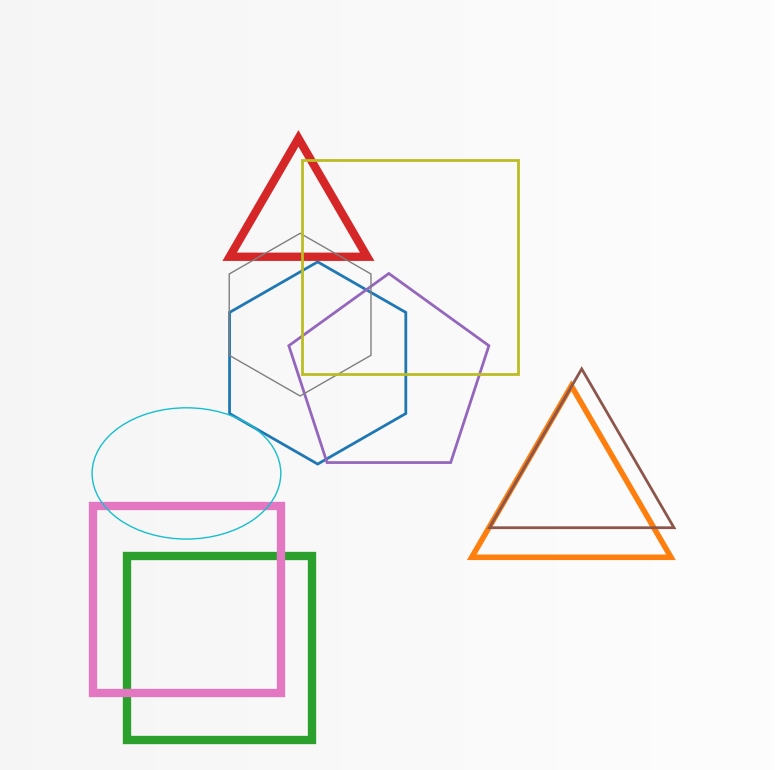[{"shape": "hexagon", "thickness": 1, "radius": 0.66, "center": [0.41, 0.529]}, {"shape": "triangle", "thickness": 2, "radius": 0.74, "center": [0.737, 0.35]}, {"shape": "square", "thickness": 3, "radius": 0.6, "center": [0.283, 0.159]}, {"shape": "triangle", "thickness": 3, "radius": 0.51, "center": [0.385, 0.718]}, {"shape": "pentagon", "thickness": 1, "radius": 0.68, "center": [0.502, 0.509]}, {"shape": "triangle", "thickness": 1, "radius": 0.69, "center": [0.751, 0.383]}, {"shape": "square", "thickness": 3, "radius": 0.61, "center": [0.242, 0.221]}, {"shape": "hexagon", "thickness": 0.5, "radius": 0.53, "center": [0.387, 0.591]}, {"shape": "square", "thickness": 1, "radius": 0.7, "center": [0.529, 0.653]}, {"shape": "oval", "thickness": 0.5, "radius": 0.61, "center": [0.241, 0.385]}]